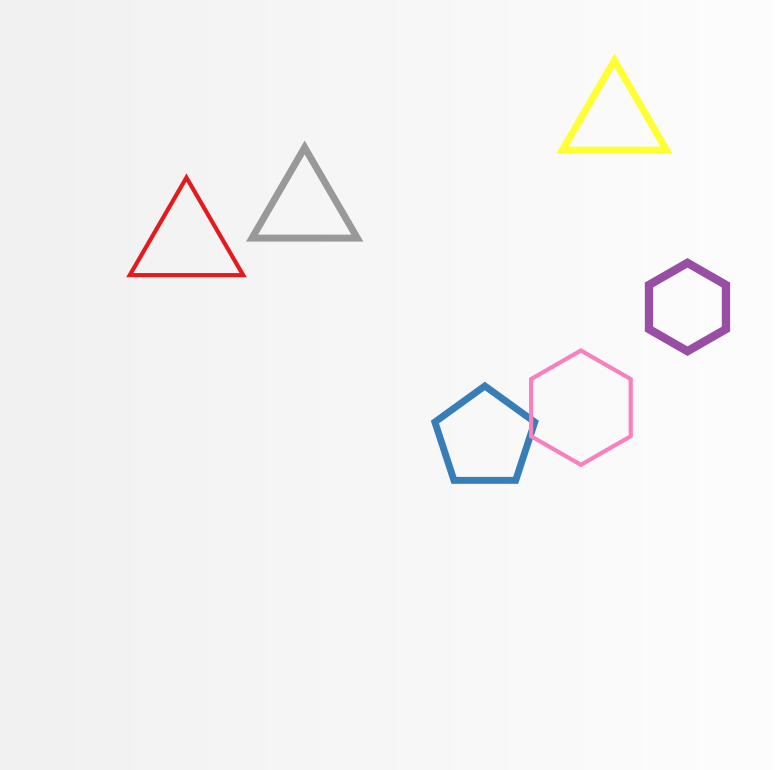[{"shape": "triangle", "thickness": 1.5, "radius": 0.42, "center": [0.241, 0.685]}, {"shape": "pentagon", "thickness": 2.5, "radius": 0.34, "center": [0.626, 0.431]}, {"shape": "hexagon", "thickness": 3, "radius": 0.29, "center": [0.887, 0.601]}, {"shape": "triangle", "thickness": 2.5, "radius": 0.39, "center": [0.793, 0.844]}, {"shape": "hexagon", "thickness": 1.5, "radius": 0.37, "center": [0.75, 0.471]}, {"shape": "triangle", "thickness": 2.5, "radius": 0.39, "center": [0.393, 0.73]}]